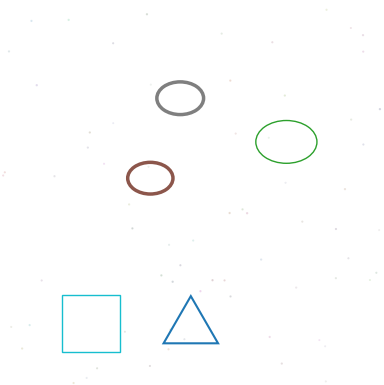[{"shape": "triangle", "thickness": 1.5, "radius": 0.41, "center": [0.496, 0.149]}, {"shape": "oval", "thickness": 1, "radius": 0.4, "center": [0.744, 0.631]}, {"shape": "oval", "thickness": 2.5, "radius": 0.29, "center": [0.39, 0.537]}, {"shape": "oval", "thickness": 2.5, "radius": 0.3, "center": [0.468, 0.745]}, {"shape": "square", "thickness": 1, "radius": 0.37, "center": [0.236, 0.159]}]